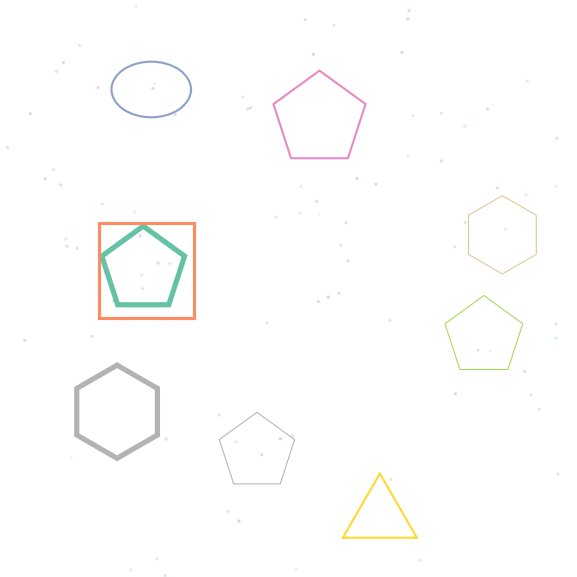[{"shape": "pentagon", "thickness": 2.5, "radius": 0.38, "center": [0.248, 0.532]}, {"shape": "square", "thickness": 1.5, "radius": 0.41, "center": [0.253, 0.531]}, {"shape": "oval", "thickness": 1, "radius": 0.34, "center": [0.262, 0.844]}, {"shape": "pentagon", "thickness": 1, "radius": 0.42, "center": [0.553, 0.793]}, {"shape": "pentagon", "thickness": 0.5, "radius": 0.35, "center": [0.838, 0.417]}, {"shape": "triangle", "thickness": 1, "radius": 0.37, "center": [0.658, 0.105]}, {"shape": "hexagon", "thickness": 0.5, "radius": 0.34, "center": [0.87, 0.593]}, {"shape": "pentagon", "thickness": 0.5, "radius": 0.34, "center": [0.445, 0.217]}, {"shape": "hexagon", "thickness": 2.5, "radius": 0.4, "center": [0.203, 0.286]}]